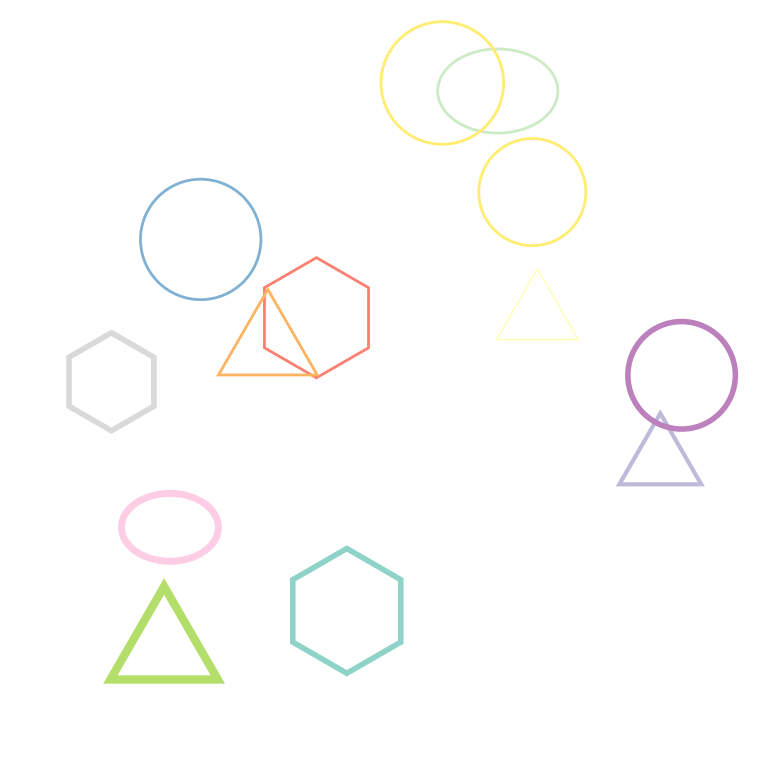[{"shape": "hexagon", "thickness": 2, "radius": 0.41, "center": [0.45, 0.207]}, {"shape": "triangle", "thickness": 0.5, "radius": 0.31, "center": [0.698, 0.59]}, {"shape": "triangle", "thickness": 1.5, "radius": 0.31, "center": [0.858, 0.402]}, {"shape": "hexagon", "thickness": 1, "radius": 0.39, "center": [0.411, 0.587]}, {"shape": "circle", "thickness": 1, "radius": 0.39, "center": [0.261, 0.689]}, {"shape": "triangle", "thickness": 1, "radius": 0.37, "center": [0.348, 0.55]}, {"shape": "triangle", "thickness": 3, "radius": 0.4, "center": [0.213, 0.158]}, {"shape": "oval", "thickness": 2.5, "radius": 0.31, "center": [0.221, 0.315]}, {"shape": "hexagon", "thickness": 2, "radius": 0.32, "center": [0.145, 0.504]}, {"shape": "circle", "thickness": 2, "radius": 0.35, "center": [0.885, 0.513]}, {"shape": "oval", "thickness": 1, "radius": 0.39, "center": [0.646, 0.882]}, {"shape": "circle", "thickness": 1, "radius": 0.4, "center": [0.574, 0.892]}, {"shape": "circle", "thickness": 1, "radius": 0.35, "center": [0.691, 0.75]}]